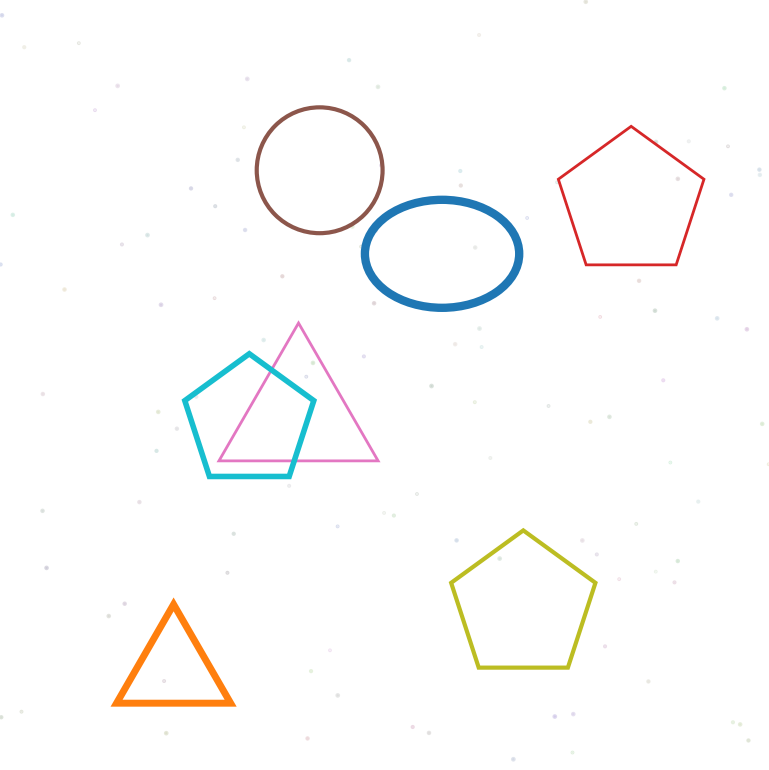[{"shape": "oval", "thickness": 3, "radius": 0.5, "center": [0.574, 0.67]}, {"shape": "triangle", "thickness": 2.5, "radius": 0.43, "center": [0.225, 0.13]}, {"shape": "pentagon", "thickness": 1, "radius": 0.5, "center": [0.82, 0.736]}, {"shape": "circle", "thickness": 1.5, "radius": 0.41, "center": [0.415, 0.779]}, {"shape": "triangle", "thickness": 1, "radius": 0.6, "center": [0.388, 0.461]}, {"shape": "pentagon", "thickness": 1.5, "radius": 0.49, "center": [0.68, 0.213]}, {"shape": "pentagon", "thickness": 2, "radius": 0.44, "center": [0.324, 0.452]}]